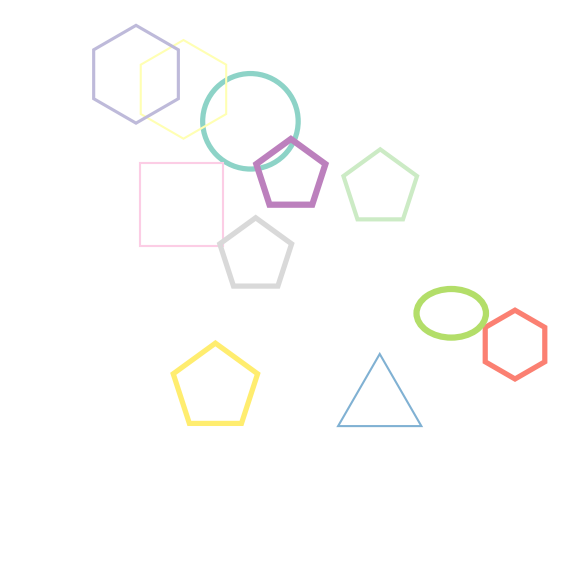[{"shape": "circle", "thickness": 2.5, "radius": 0.41, "center": [0.434, 0.789]}, {"shape": "hexagon", "thickness": 1, "radius": 0.43, "center": [0.318, 0.844]}, {"shape": "hexagon", "thickness": 1.5, "radius": 0.42, "center": [0.236, 0.871]}, {"shape": "hexagon", "thickness": 2.5, "radius": 0.3, "center": [0.892, 0.402]}, {"shape": "triangle", "thickness": 1, "radius": 0.42, "center": [0.658, 0.303]}, {"shape": "oval", "thickness": 3, "radius": 0.3, "center": [0.781, 0.457]}, {"shape": "square", "thickness": 1, "radius": 0.36, "center": [0.314, 0.645]}, {"shape": "pentagon", "thickness": 2.5, "radius": 0.33, "center": [0.443, 0.557]}, {"shape": "pentagon", "thickness": 3, "radius": 0.31, "center": [0.504, 0.696]}, {"shape": "pentagon", "thickness": 2, "radius": 0.34, "center": [0.658, 0.674]}, {"shape": "pentagon", "thickness": 2.5, "radius": 0.38, "center": [0.373, 0.328]}]